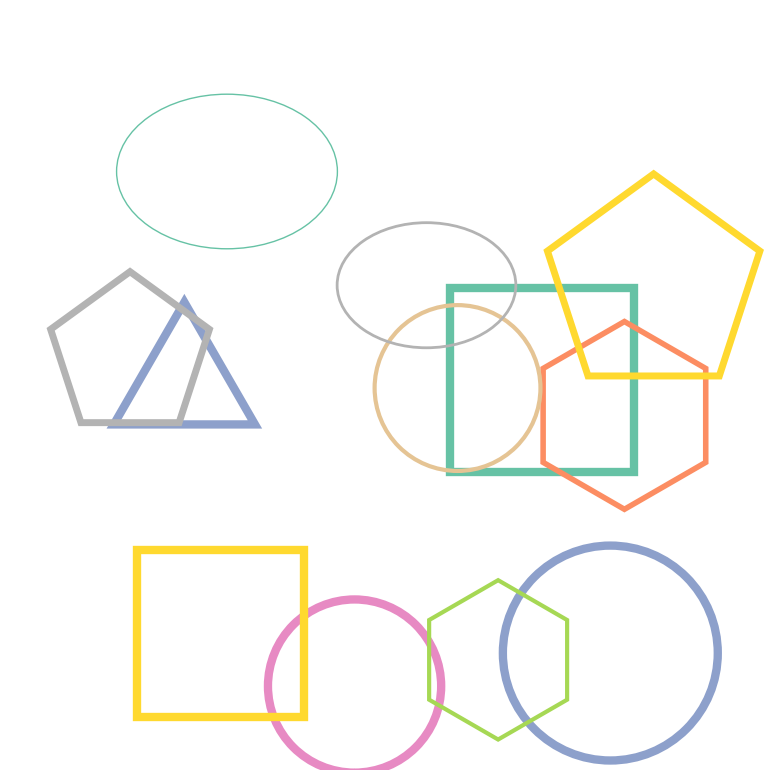[{"shape": "oval", "thickness": 0.5, "radius": 0.72, "center": [0.295, 0.777]}, {"shape": "square", "thickness": 3, "radius": 0.6, "center": [0.703, 0.506]}, {"shape": "hexagon", "thickness": 2, "radius": 0.61, "center": [0.811, 0.461]}, {"shape": "circle", "thickness": 3, "radius": 0.7, "center": [0.793, 0.152]}, {"shape": "triangle", "thickness": 3, "radius": 0.53, "center": [0.239, 0.502]}, {"shape": "circle", "thickness": 3, "radius": 0.56, "center": [0.46, 0.109]}, {"shape": "hexagon", "thickness": 1.5, "radius": 0.52, "center": [0.647, 0.143]}, {"shape": "pentagon", "thickness": 2.5, "radius": 0.73, "center": [0.849, 0.629]}, {"shape": "square", "thickness": 3, "radius": 0.54, "center": [0.286, 0.177]}, {"shape": "circle", "thickness": 1.5, "radius": 0.54, "center": [0.594, 0.496]}, {"shape": "oval", "thickness": 1, "radius": 0.58, "center": [0.554, 0.63]}, {"shape": "pentagon", "thickness": 2.5, "radius": 0.54, "center": [0.169, 0.539]}]